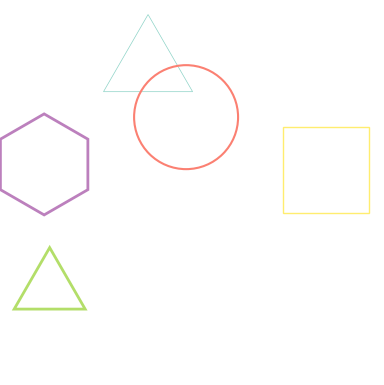[{"shape": "triangle", "thickness": 0.5, "radius": 0.67, "center": [0.385, 0.829]}, {"shape": "circle", "thickness": 1.5, "radius": 0.68, "center": [0.483, 0.696]}, {"shape": "triangle", "thickness": 2, "radius": 0.53, "center": [0.129, 0.25]}, {"shape": "hexagon", "thickness": 2, "radius": 0.66, "center": [0.115, 0.573]}, {"shape": "square", "thickness": 1, "radius": 0.56, "center": [0.847, 0.558]}]